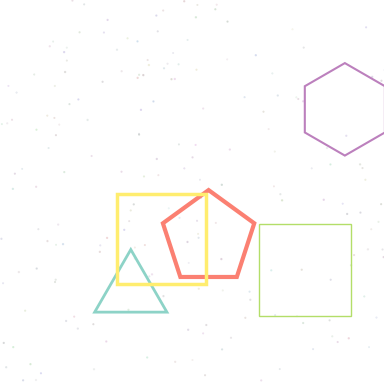[{"shape": "triangle", "thickness": 2, "radius": 0.54, "center": [0.34, 0.243]}, {"shape": "pentagon", "thickness": 3, "radius": 0.62, "center": [0.542, 0.382]}, {"shape": "square", "thickness": 1, "radius": 0.6, "center": [0.793, 0.298]}, {"shape": "hexagon", "thickness": 1.5, "radius": 0.6, "center": [0.896, 0.716]}, {"shape": "square", "thickness": 2.5, "radius": 0.58, "center": [0.419, 0.379]}]